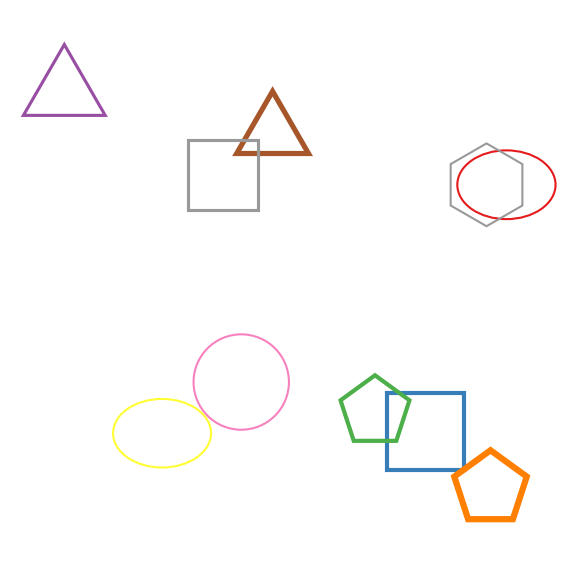[{"shape": "oval", "thickness": 1, "radius": 0.43, "center": [0.877, 0.679]}, {"shape": "square", "thickness": 2, "radius": 0.33, "center": [0.737, 0.252]}, {"shape": "pentagon", "thickness": 2, "radius": 0.31, "center": [0.649, 0.287]}, {"shape": "triangle", "thickness": 1.5, "radius": 0.41, "center": [0.111, 0.84]}, {"shape": "pentagon", "thickness": 3, "radius": 0.33, "center": [0.849, 0.153]}, {"shape": "oval", "thickness": 1, "radius": 0.42, "center": [0.281, 0.249]}, {"shape": "triangle", "thickness": 2.5, "radius": 0.36, "center": [0.472, 0.769]}, {"shape": "circle", "thickness": 1, "radius": 0.41, "center": [0.418, 0.338]}, {"shape": "hexagon", "thickness": 1, "radius": 0.36, "center": [0.842, 0.679]}, {"shape": "square", "thickness": 1.5, "radius": 0.3, "center": [0.386, 0.696]}]